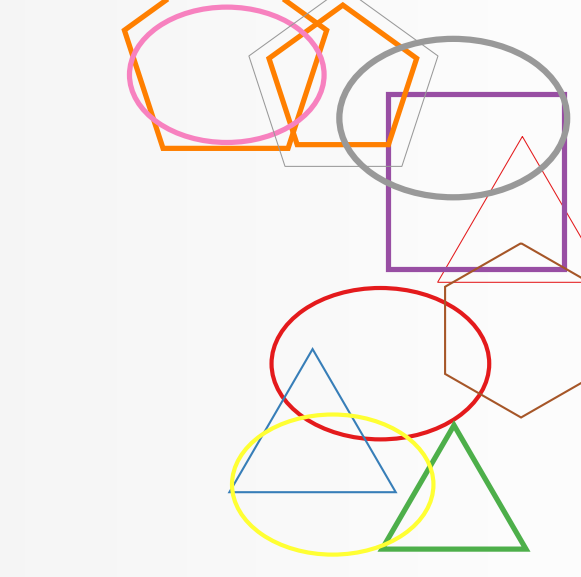[{"shape": "triangle", "thickness": 0.5, "radius": 0.84, "center": [0.899, 0.594]}, {"shape": "oval", "thickness": 2, "radius": 0.94, "center": [0.654, 0.369]}, {"shape": "triangle", "thickness": 1, "radius": 0.83, "center": [0.538, 0.229]}, {"shape": "triangle", "thickness": 2.5, "radius": 0.72, "center": [0.781, 0.12]}, {"shape": "square", "thickness": 2.5, "radius": 0.76, "center": [0.818, 0.685]}, {"shape": "pentagon", "thickness": 2.5, "radius": 0.67, "center": [0.59, 0.857]}, {"shape": "pentagon", "thickness": 2.5, "radius": 0.91, "center": [0.388, 0.89]}, {"shape": "oval", "thickness": 2, "radius": 0.87, "center": [0.572, 0.16]}, {"shape": "hexagon", "thickness": 1, "radius": 0.75, "center": [0.896, 0.427]}, {"shape": "oval", "thickness": 2.5, "radius": 0.84, "center": [0.39, 0.87]}, {"shape": "oval", "thickness": 3, "radius": 0.98, "center": [0.78, 0.795]}, {"shape": "pentagon", "thickness": 0.5, "radius": 0.86, "center": [0.591, 0.849]}]